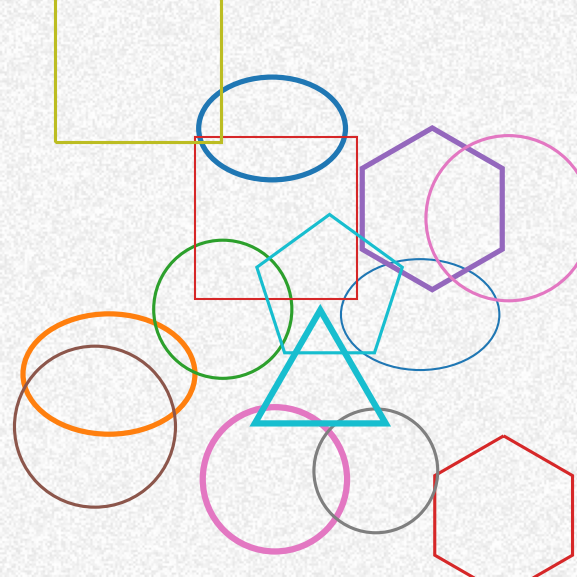[{"shape": "oval", "thickness": 1, "radius": 0.69, "center": [0.728, 0.454]}, {"shape": "oval", "thickness": 2.5, "radius": 0.64, "center": [0.471, 0.777]}, {"shape": "oval", "thickness": 2.5, "radius": 0.74, "center": [0.189, 0.351]}, {"shape": "circle", "thickness": 1.5, "radius": 0.6, "center": [0.386, 0.464]}, {"shape": "hexagon", "thickness": 1.5, "radius": 0.69, "center": [0.872, 0.107]}, {"shape": "square", "thickness": 1, "radius": 0.7, "center": [0.478, 0.622]}, {"shape": "hexagon", "thickness": 2.5, "radius": 0.7, "center": [0.748, 0.638]}, {"shape": "circle", "thickness": 1.5, "radius": 0.7, "center": [0.164, 0.26]}, {"shape": "circle", "thickness": 3, "radius": 0.62, "center": [0.476, 0.169]}, {"shape": "circle", "thickness": 1.5, "radius": 0.72, "center": [0.881, 0.621]}, {"shape": "circle", "thickness": 1.5, "radius": 0.54, "center": [0.651, 0.184]}, {"shape": "square", "thickness": 1.5, "radius": 0.72, "center": [0.24, 0.897]}, {"shape": "pentagon", "thickness": 1.5, "radius": 0.66, "center": [0.571, 0.495]}, {"shape": "triangle", "thickness": 3, "radius": 0.65, "center": [0.555, 0.331]}]